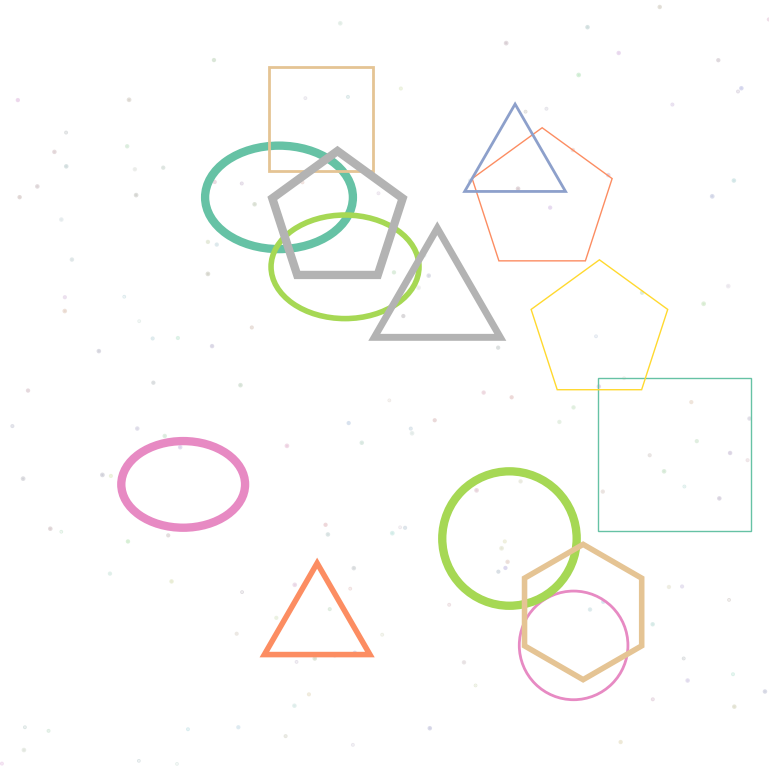[{"shape": "square", "thickness": 0.5, "radius": 0.5, "center": [0.875, 0.409]}, {"shape": "oval", "thickness": 3, "radius": 0.48, "center": [0.362, 0.744]}, {"shape": "triangle", "thickness": 2, "radius": 0.4, "center": [0.412, 0.189]}, {"shape": "pentagon", "thickness": 0.5, "radius": 0.48, "center": [0.704, 0.739]}, {"shape": "triangle", "thickness": 1, "radius": 0.38, "center": [0.669, 0.789]}, {"shape": "oval", "thickness": 3, "radius": 0.4, "center": [0.238, 0.371]}, {"shape": "circle", "thickness": 1, "radius": 0.35, "center": [0.745, 0.162]}, {"shape": "oval", "thickness": 2, "radius": 0.48, "center": [0.448, 0.653]}, {"shape": "circle", "thickness": 3, "radius": 0.44, "center": [0.662, 0.301]}, {"shape": "pentagon", "thickness": 0.5, "radius": 0.47, "center": [0.778, 0.569]}, {"shape": "square", "thickness": 1, "radius": 0.34, "center": [0.417, 0.845]}, {"shape": "hexagon", "thickness": 2, "radius": 0.44, "center": [0.757, 0.205]}, {"shape": "triangle", "thickness": 2.5, "radius": 0.47, "center": [0.568, 0.609]}, {"shape": "pentagon", "thickness": 3, "radius": 0.45, "center": [0.438, 0.715]}]